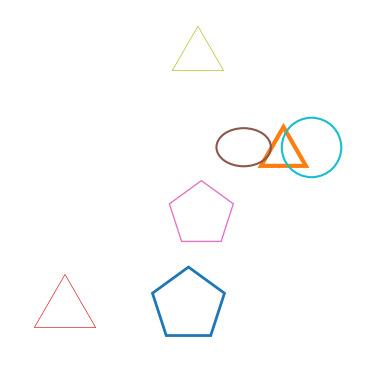[{"shape": "pentagon", "thickness": 2, "radius": 0.49, "center": [0.49, 0.208]}, {"shape": "triangle", "thickness": 3, "radius": 0.34, "center": [0.736, 0.603]}, {"shape": "triangle", "thickness": 0.5, "radius": 0.46, "center": [0.169, 0.195]}, {"shape": "oval", "thickness": 1.5, "radius": 0.35, "center": [0.633, 0.618]}, {"shape": "pentagon", "thickness": 1, "radius": 0.44, "center": [0.523, 0.444]}, {"shape": "triangle", "thickness": 0.5, "radius": 0.39, "center": [0.514, 0.855]}, {"shape": "circle", "thickness": 1.5, "radius": 0.39, "center": [0.809, 0.617]}]